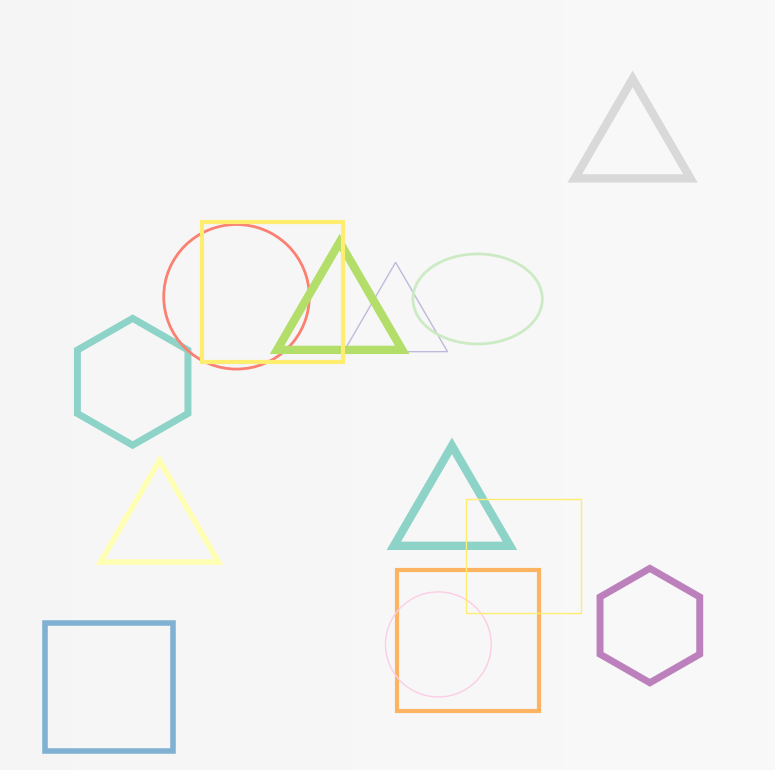[{"shape": "triangle", "thickness": 3, "radius": 0.43, "center": [0.583, 0.334]}, {"shape": "hexagon", "thickness": 2.5, "radius": 0.41, "center": [0.171, 0.504]}, {"shape": "triangle", "thickness": 2, "radius": 0.44, "center": [0.206, 0.314]}, {"shape": "triangle", "thickness": 0.5, "radius": 0.39, "center": [0.51, 0.582]}, {"shape": "circle", "thickness": 1, "radius": 0.47, "center": [0.305, 0.615]}, {"shape": "square", "thickness": 2, "radius": 0.41, "center": [0.141, 0.108]}, {"shape": "square", "thickness": 1.5, "radius": 0.46, "center": [0.604, 0.168]}, {"shape": "triangle", "thickness": 3, "radius": 0.47, "center": [0.438, 0.592]}, {"shape": "circle", "thickness": 0.5, "radius": 0.34, "center": [0.566, 0.163]}, {"shape": "triangle", "thickness": 3, "radius": 0.43, "center": [0.816, 0.811]}, {"shape": "hexagon", "thickness": 2.5, "radius": 0.37, "center": [0.839, 0.188]}, {"shape": "oval", "thickness": 1, "radius": 0.42, "center": [0.616, 0.612]}, {"shape": "square", "thickness": 0.5, "radius": 0.37, "center": [0.676, 0.278]}, {"shape": "square", "thickness": 1.5, "radius": 0.45, "center": [0.352, 0.621]}]